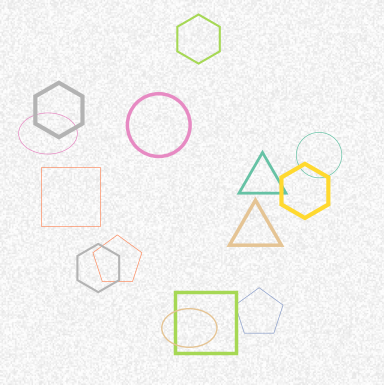[{"shape": "triangle", "thickness": 2, "radius": 0.35, "center": [0.682, 0.534]}, {"shape": "circle", "thickness": 0.5, "radius": 0.3, "center": [0.829, 0.597]}, {"shape": "square", "thickness": 0.5, "radius": 0.38, "center": [0.183, 0.49]}, {"shape": "pentagon", "thickness": 0.5, "radius": 0.33, "center": [0.305, 0.323]}, {"shape": "pentagon", "thickness": 0.5, "radius": 0.33, "center": [0.673, 0.187]}, {"shape": "circle", "thickness": 2.5, "radius": 0.41, "center": [0.412, 0.675]}, {"shape": "oval", "thickness": 0.5, "radius": 0.38, "center": [0.125, 0.653]}, {"shape": "hexagon", "thickness": 1.5, "radius": 0.32, "center": [0.516, 0.899]}, {"shape": "square", "thickness": 2.5, "radius": 0.4, "center": [0.533, 0.161]}, {"shape": "hexagon", "thickness": 3, "radius": 0.35, "center": [0.792, 0.504]}, {"shape": "oval", "thickness": 1, "radius": 0.36, "center": [0.492, 0.148]}, {"shape": "triangle", "thickness": 2.5, "radius": 0.39, "center": [0.664, 0.402]}, {"shape": "hexagon", "thickness": 1.5, "radius": 0.31, "center": [0.255, 0.304]}, {"shape": "hexagon", "thickness": 3, "radius": 0.35, "center": [0.153, 0.714]}]